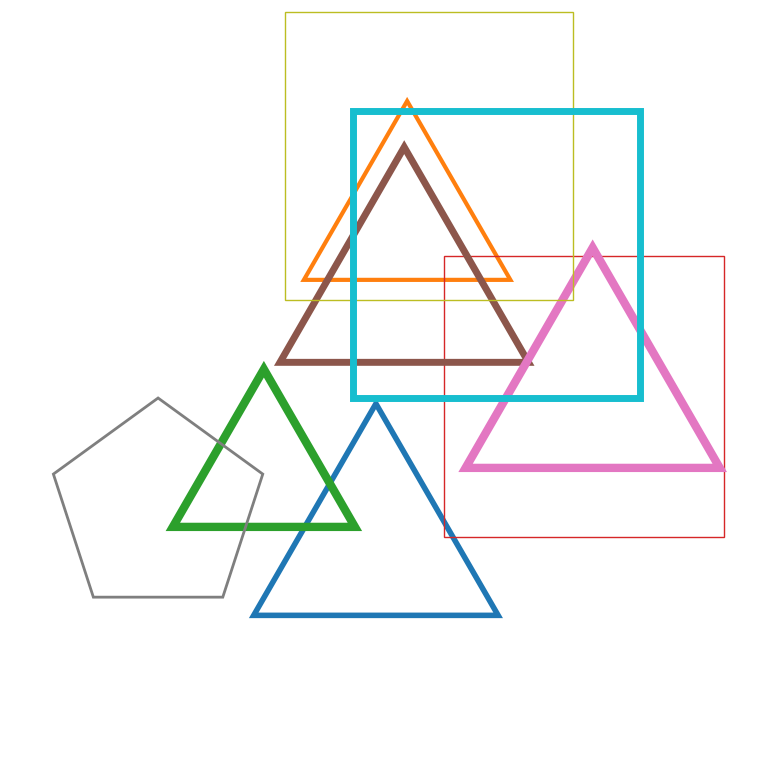[{"shape": "triangle", "thickness": 2, "radius": 0.92, "center": [0.488, 0.292]}, {"shape": "triangle", "thickness": 1.5, "radius": 0.77, "center": [0.529, 0.714]}, {"shape": "triangle", "thickness": 3, "radius": 0.68, "center": [0.343, 0.384]}, {"shape": "square", "thickness": 0.5, "radius": 0.91, "center": [0.758, 0.485]}, {"shape": "triangle", "thickness": 2.5, "radius": 0.93, "center": [0.525, 0.623]}, {"shape": "triangle", "thickness": 3, "radius": 0.95, "center": [0.77, 0.488]}, {"shape": "pentagon", "thickness": 1, "radius": 0.71, "center": [0.205, 0.34]}, {"shape": "square", "thickness": 0.5, "radius": 0.94, "center": [0.557, 0.798]}, {"shape": "square", "thickness": 2.5, "radius": 0.93, "center": [0.645, 0.67]}]